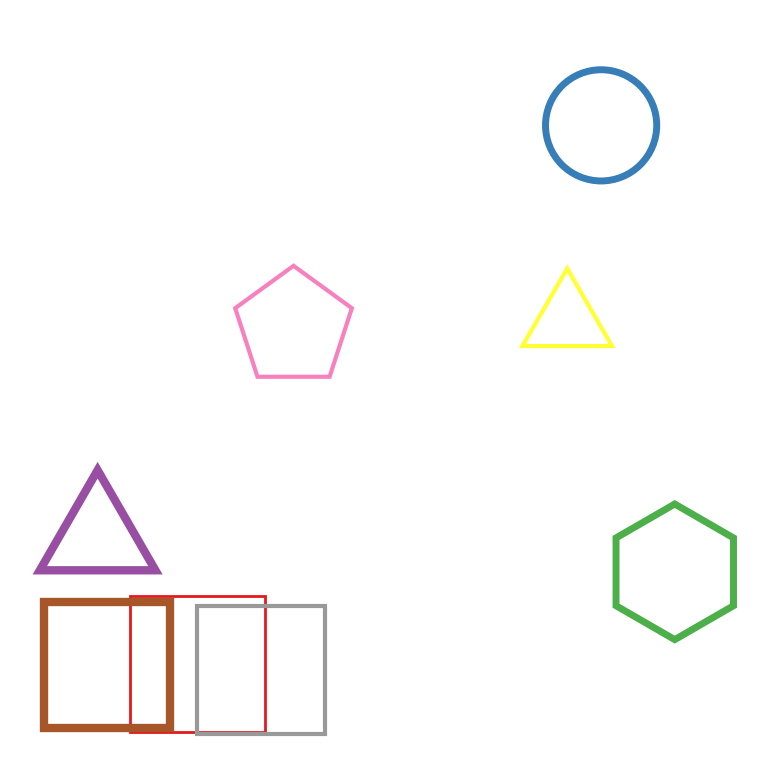[{"shape": "square", "thickness": 1, "radius": 0.44, "center": [0.256, 0.137]}, {"shape": "circle", "thickness": 2.5, "radius": 0.36, "center": [0.781, 0.837]}, {"shape": "hexagon", "thickness": 2.5, "radius": 0.44, "center": [0.876, 0.257]}, {"shape": "triangle", "thickness": 3, "radius": 0.43, "center": [0.127, 0.303]}, {"shape": "triangle", "thickness": 1.5, "radius": 0.34, "center": [0.737, 0.584]}, {"shape": "square", "thickness": 3, "radius": 0.41, "center": [0.139, 0.136]}, {"shape": "pentagon", "thickness": 1.5, "radius": 0.4, "center": [0.381, 0.575]}, {"shape": "square", "thickness": 1.5, "radius": 0.42, "center": [0.338, 0.13]}]